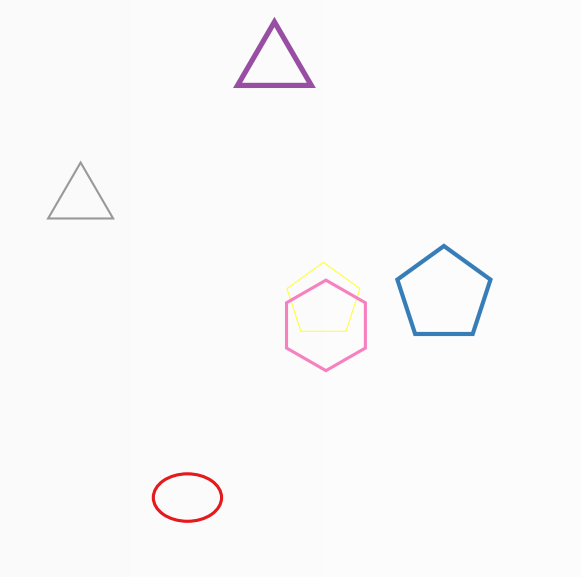[{"shape": "oval", "thickness": 1.5, "radius": 0.29, "center": [0.322, 0.138]}, {"shape": "pentagon", "thickness": 2, "radius": 0.42, "center": [0.764, 0.489]}, {"shape": "triangle", "thickness": 2.5, "radius": 0.37, "center": [0.472, 0.888]}, {"shape": "pentagon", "thickness": 0.5, "radius": 0.33, "center": [0.556, 0.479]}, {"shape": "hexagon", "thickness": 1.5, "radius": 0.39, "center": [0.561, 0.436]}, {"shape": "triangle", "thickness": 1, "radius": 0.32, "center": [0.139, 0.653]}]